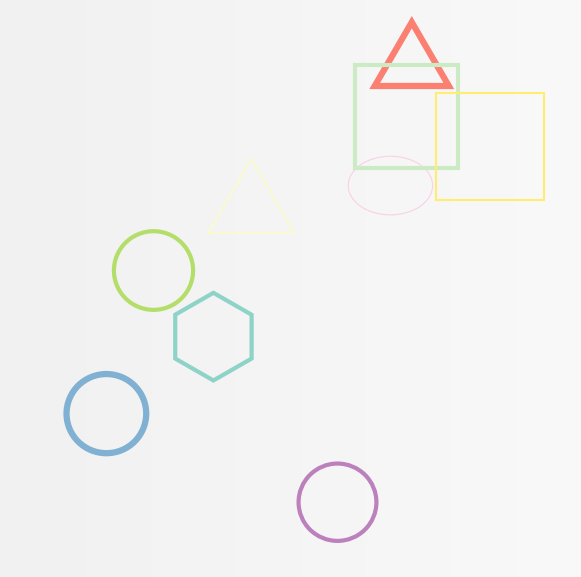[{"shape": "hexagon", "thickness": 2, "radius": 0.38, "center": [0.367, 0.416]}, {"shape": "triangle", "thickness": 0.5, "radius": 0.43, "center": [0.432, 0.638]}, {"shape": "triangle", "thickness": 3, "radius": 0.37, "center": [0.708, 0.887]}, {"shape": "circle", "thickness": 3, "radius": 0.34, "center": [0.183, 0.283]}, {"shape": "circle", "thickness": 2, "radius": 0.34, "center": [0.264, 0.531]}, {"shape": "oval", "thickness": 0.5, "radius": 0.36, "center": [0.672, 0.678]}, {"shape": "circle", "thickness": 2, "radius": 0.33, "center": [0.581, 0.129]}, {"shape": "square", "thickness": 2, "radius": 0.44, "center": [0.699, 0.797]}, {"shape": "square", "thickness": 1, "radius": 0.47, "center": [0.843, 0.746]}]